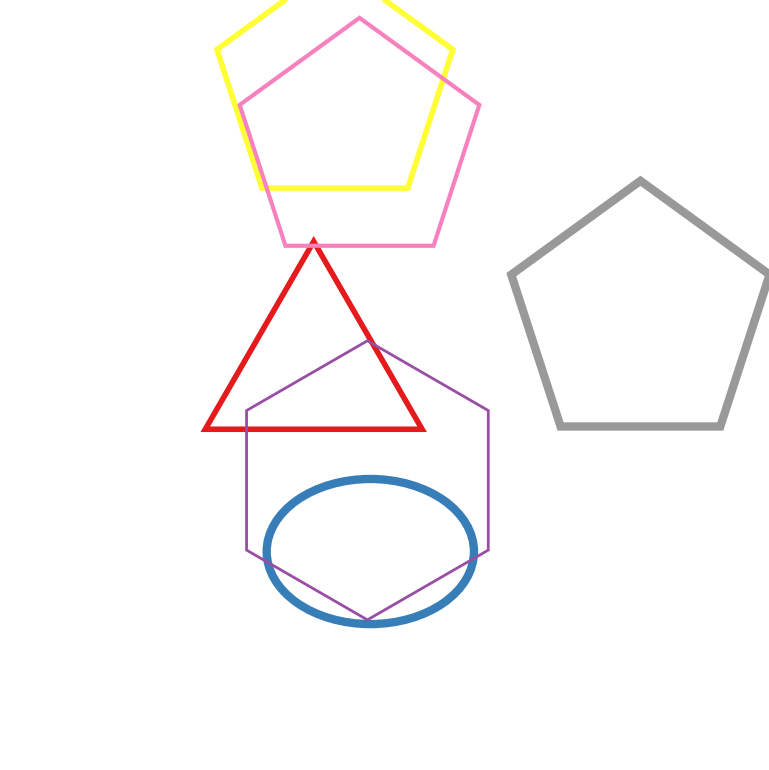[{"shape": "triangle", "thickness": 2, "radius": 0.81, "center": [0.407, 0.524]}, {"shape": "oval", "thickness": 3, "radius": 0.67, "center": [0.481, 0.284]}, {"shape": "hexagon", "thickness": 1, "radius": 0.91, "center": [0.477, 0.376]}, {"shape": "pentagon", "thickness": 2, "radius": 0.81, "center": [0.435, 0.886]}, {"shape": "pentagon", "thickness": 1.5, "radius": 0.82, "center": [0.467, 0.813]}, {"shape": "pentagon", "thickness": 3, "radius": 0.88, "center": [0.832, 0.589]}]